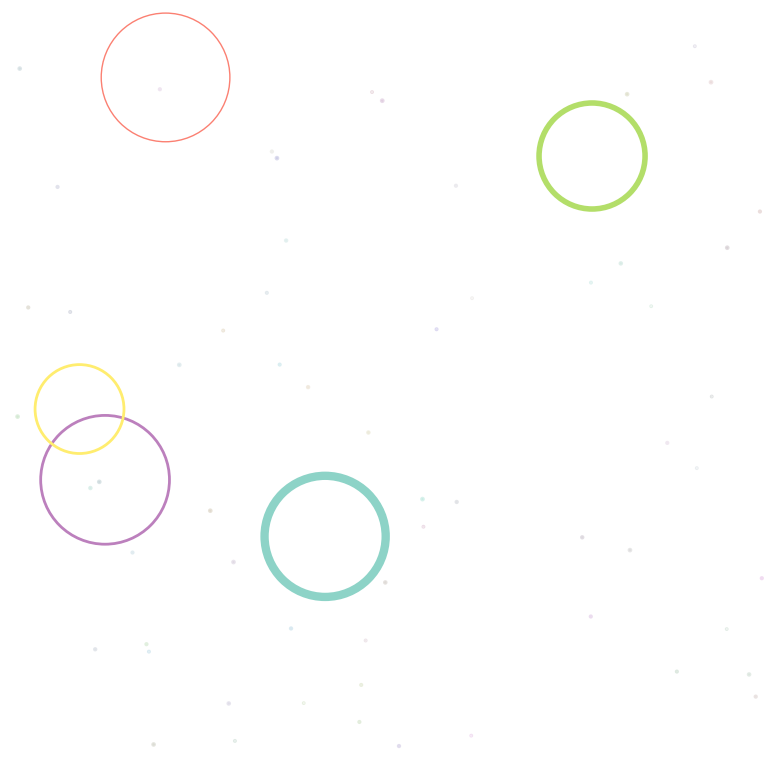[{"shape": "circle", "thickness": 3, "radius": 0.39, "center": [0.422, 0.303]}, {"shape": "circle", "thickness": 0.5, "radius": 0.42, "center": [0.215, 0.899]}, {"shape": "circle", "thickness": 2, "radius": 0.34, "center": [0.769, 0.797]}, {"shape": "circle", "thickness": 1, "radius": 0.42, "center": [0.136, 0.377]}, {"shape": "circle", "thickness": 1, "radius": 0.29, "center": [0.103, 0.469]}]